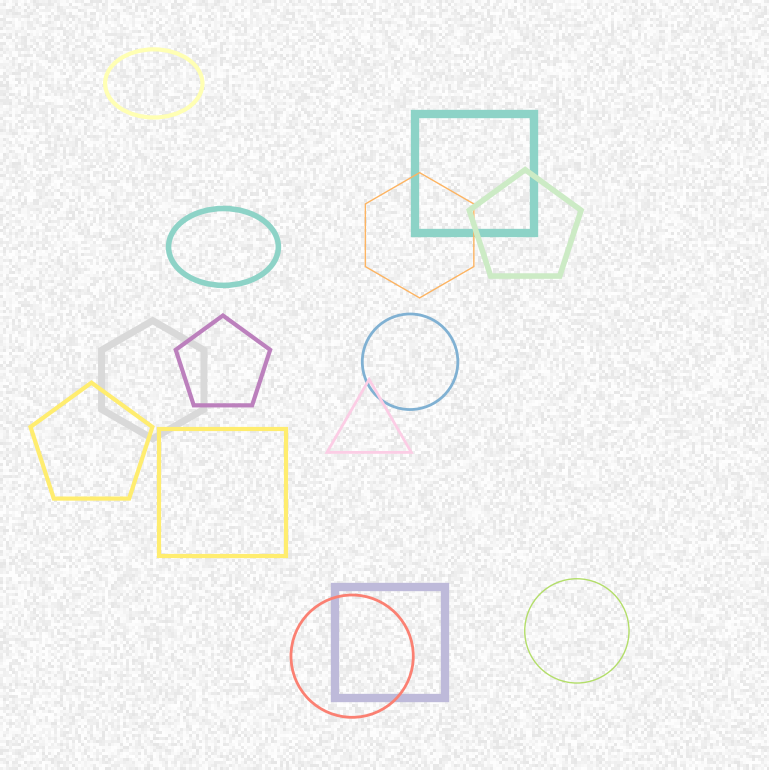[{"shape": "square", "thickness": 3, "radius": 0.39, "center": [0.616, 0.775]}, {"shape": "oval", "thickness": 2, "radius": 0.36, "center": [0.29, 0.679]}, {"shape": "oval", "thickness": 1.5, "radius": 0.32, "center": [0.2, 0.892]}, {"shape": "square", "thickness": 3, "radius": 0.36, "center": [0.507, 0.166]}, {"shape": "circle", "thickness": 1, "radius": 0.4, "center": [0.457, 0.148]}, {"shape": "circle", "thickness": 1, "radius": 0.31, "center": [0.533, 0.53]}, {"shape": "hexagon", "thickness": 0.5, "radius": 0.41, "center": [0.545, 0.694]}, {"shape": "circle", "thickness": 0.5, "radius": 0.34, "center": [0.749, 0.181]}, {"shape": "triangle", "thickness": 1, "radius": 0.32, "center": [0.479, 0.444]}, {"shape": "hexagon", "thickness": 2.5, "radius": 0.38, "center": [0.198, 0.507]}, {"shape": "pentagon", "thickness": 1.5, "radius": 0.32, "center": [0.29, 0.526]}, {"shape": "pentagon", "thickness": 2, "radius": 0.38, "center": [0.682, 0.703]}, {"shape": "pentagon", "thickness": 1.5, "radius": 0.42, "center": [0.119, 0.42]}, {"shape": "square", "thickness": 1.5, "radius": 0.41, "center": [0.289, 0.36]}]